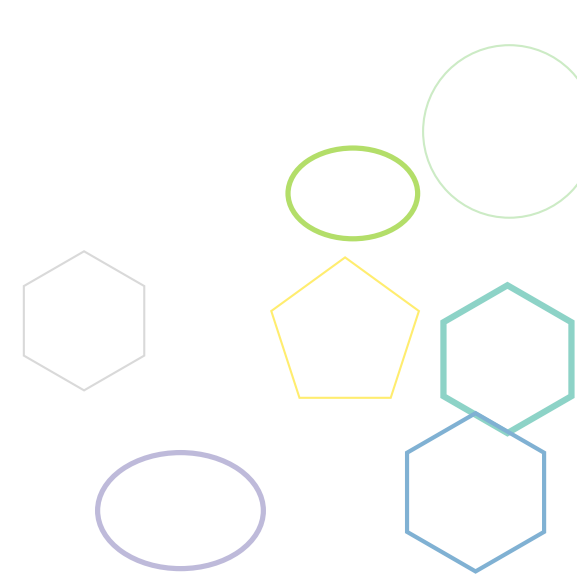[{"shape": "hexagon", "thickness": 3, "radius": 0.64, "center": [0.879, 0.377]}, {"shape": "oval", "thickness": 2.5, "radius": 0.72, "center": [0.313, 0.115]}, {"shape": "hexagon", "thickness": 2, "radius": 0.69, "center": [0.824, 0.147]}, {"shape": "oval", "thickness": 2.5, "radius": 0.56, "center": [0.611, 0.664]}, {"shape": "hexagon", "thickness": 1, "radius": 0.6, "center": [0.146, 0.444]}, {"shape": "circle", "thickness": 1, "radius": 0.75, "center": [0.882, 0.772]}, {"shape": "pentagon", "thickness": 1, "radius": 0.67, "center": [0.598, 0.419]}]